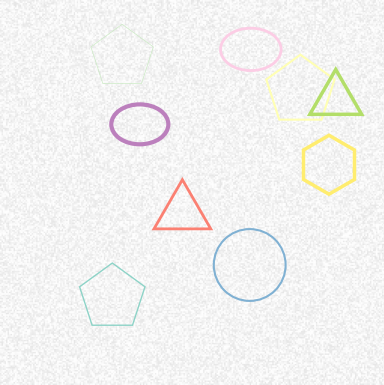[{"shape": "pentagon", "thickness": 1, "radius": 0.45, "center": [0.292, 0.227]}, {"shape": "pentagon", "thickness": 1.5, "radius": 0.47, "center": [0.78, 0.765]}, {"shape": "triangle", "thickness": 2, "radius": 0.43, "center": [0.474, 0.448]}, {"shape": "circle", "thickness": 1.5, "radius": 0.47, "center": [0.649, 0.312]}, {"shape": "triangle", "thickness": 2.5, "radius": 0.39, "center": [0.872, 0.742]}, {"shape": "oval", "thickness": 2, "radius": 0.39, "center": [0.651, 0.872]}, {"shape": "oval", "thickness": 3, "radius": 0.37, "center": [0.363, 0.677]}, {"shape": "pentagon", "thickness": 0.5, "radius": 0.43, "center": [0.317, 0.852]}, {"shape": "hexagon", "thickness": 2.5, "radius": 0.38, "center": [0.855, 0.572]}]